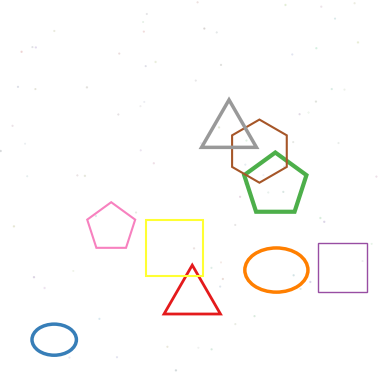[{"shape": "triangle", "thickness": 2, "radius": 0.42, "center": [0.499, 0.227]}, {"shape": "oval", "thickness": 2.5, "radius": 0.29, "center": [0.141, 0.118]}, {"shape": "pentagon", "thickness": 3, "radius": 0.43, "center": [0.715, 0.519]}, {"shape": "square", "thickness": 1, "radius": 0.32, "center": [0.89, 0.306]}, {"shape": "oval", "thickness": 2.5, "radius": 0.41, "center": [0.718, 0.299]}, {"shape": "square", "thickness": 1.5, "radius": 0.37, "center": [0.453, 0.356]}, {"shape": "hexagon", "thickness": 1.5, "radius": 0.41, "center": [0.674, 0.607]}, {"shape": "pentagon", "thickness": 1.5, "radius": 0.33, "center": [0.289, 0.409]}, {"shape": "triangle", "thickness": 2.5, "radius": 0.41, "center": [0.595, 0.658]}]